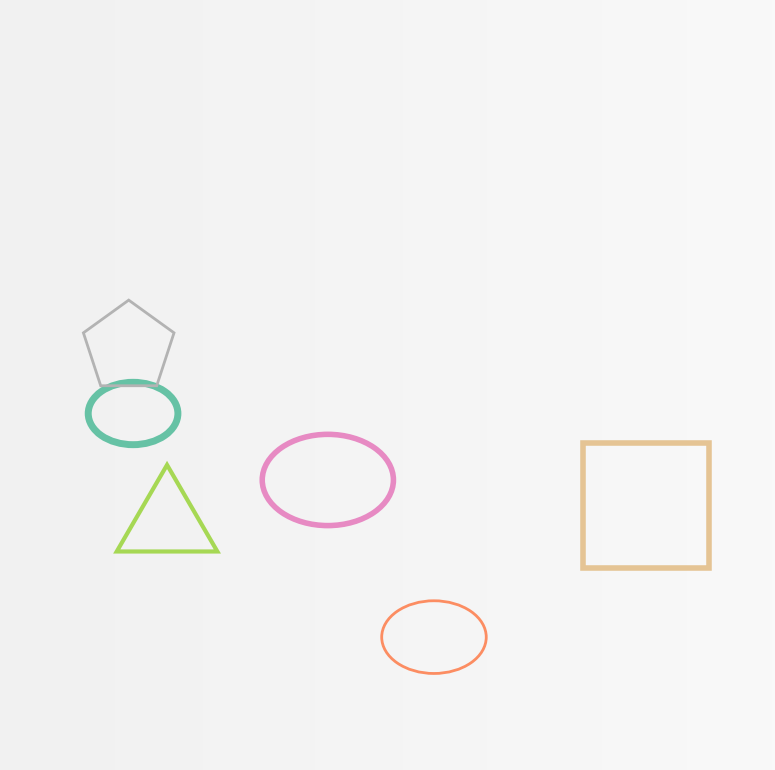[{"shape": "oval", "thickness": 2.5, "radius": 0.29, "center": [0.172, 0.463]}, {"shape": "oval", "thickness": 1, "radius": 0.34, "center": [0.56, 0.173]}, {"shape": "oval", "thickness": 2, "radius": 0.42, "center": [0.423, 0.377]}, {"shape": "triangle", "thickness": 1.5, "radius": 0.37, "center": [0.216, 0.321]}, {"shape": "square", "thickness": 2, "radius": 0.4, "center": [0.833, 0.344]}, {"shape": "pentagon", "thickness": 1, "radius": 0.31, "center": [0.166, 0.549]}]